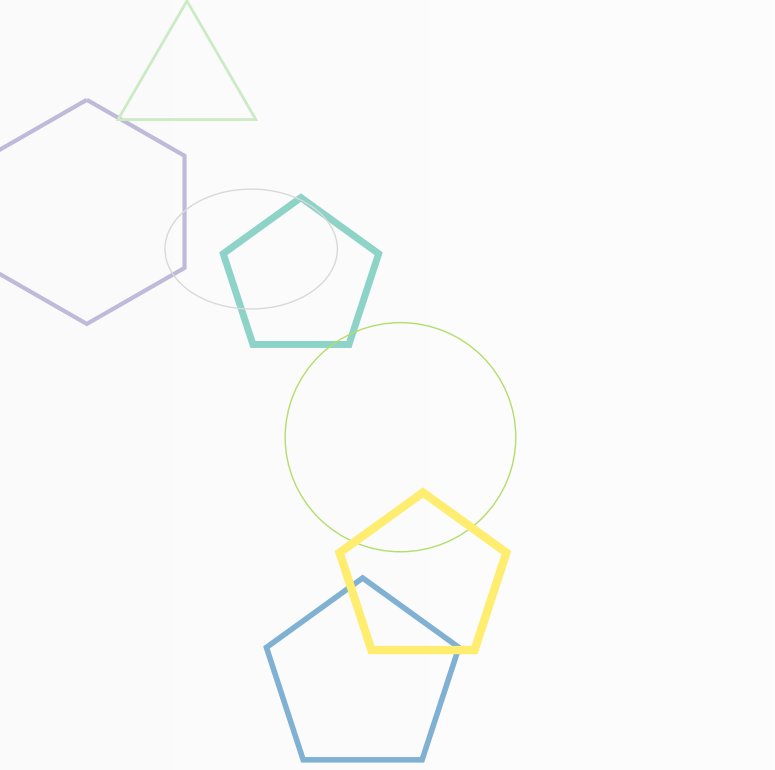[{"shape": "pentagon", "thickness": 2.5, "radius": 0.53, "center": [0.388, 0.638]}, {"shape": "hexagon", "thickness": 1.5, "radius": 0.73, "center": [0.112, 0.725]}, {"shape": "pentagon", "thickness": 2, "radius": 0.65, "center": [0.468, 0.119]}, {"shape": "circle", "thickness": 0.5, "radius": 0.74, "center": [0.517, 0.432]}, {"shape": "oval", "thickness": 0.5, "radius": 0.56, "center": [0.324, 0.677]}, {"shape": "triangle", "thickness": 1, "radius": 0.51, "center": [0.241, 0.896]}, {"shape": "pentagon", "thickness": 3, "radius": 0.57, "center": [0.546, 0.247]}]